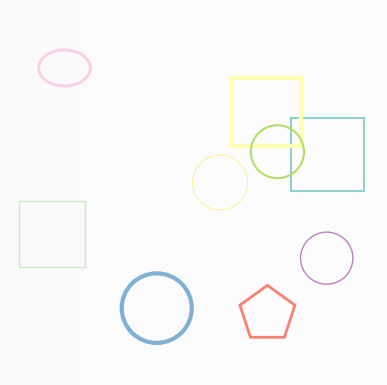[{"shape": "square", "thickness": 1.5, "radius": 0.47, "center": [0.846, 0.598]}, {"shape": "square", "thickness": 3, "radius": 0.45, "center": [0.688, 0.709]}, {"shape": "pentagon", "thickness": 2, "radius": 0.37, "center": [0.69, 0.184]}, {"shape": "circle", "thickness": 3, "radius": 0.45, "center": [0.405, 0.2]}, {"shape": "circle", "thickness": 1.5, "radius": 0.34, "center": [0.716, 0.606]}, {"shape": "oval", "thickness": 2, "radius": 0.33, "center": [0.166, 0.824]}, {"shape": "circle", "thickness": 1, "radius": 0.34, "center": [0.843, 0.329]}, {"shape": "square", "thickness": 1, "radius": 0.43, "center": [0.133, 0.392]}, {"shape": "circle", "thickness": 0.5, "radius": 0.36, "center": [0.568, 0.526]}]